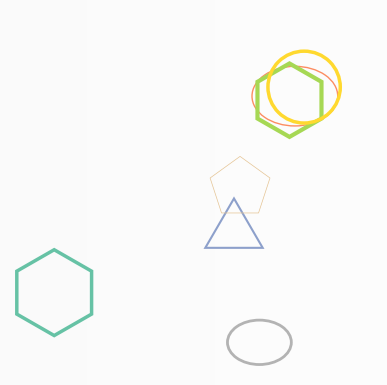[{"shape": "hexagon", "thickness": 2.5, "radius": 0.56, "center": [0.14, 0.24]}, {"shape": "oval", "thickness": 1, "radius": 0.55, "center": [0.761, 0.75]}, {"shape": "triangle", "thickness": 1.5, "radius": 0.43, "center": [0.604, 0.399]}, {"shape": "hexagon", "thickness": 3, "radius": 0.48, "center": [0.747, 0.74]}, {"shape": "circle", "thickness": 2.5, "radius": 0.47, "center": [0.785, 0.774]}, {"shape": "pentagon", "thickness": 0.5, "radius": 0.41, "center": [0.619, 0.513]}, {"shape": "oval", "thickness": 2, "radius": 0.41, "center": [0.669, 0.111]}]